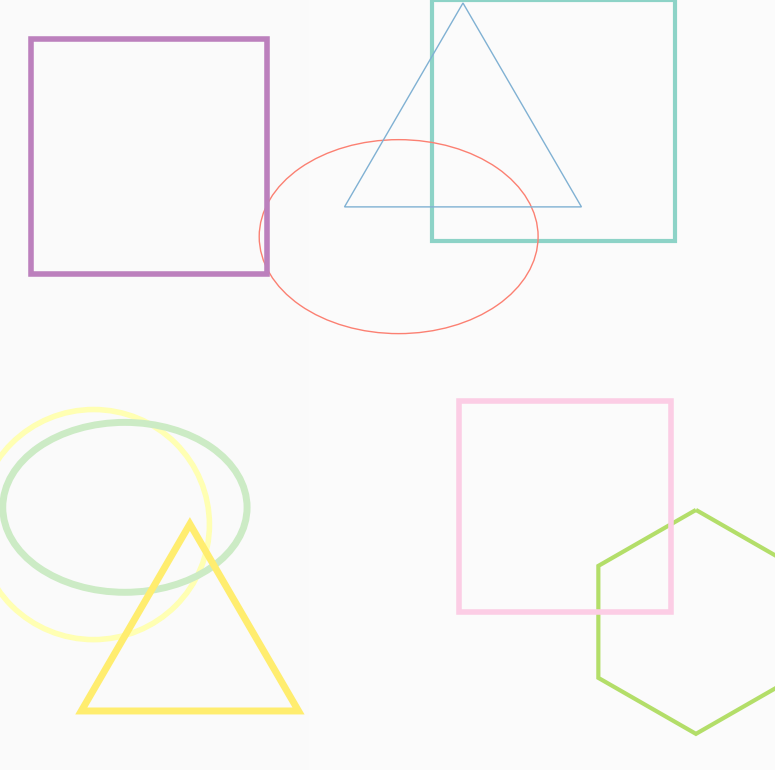[{"shape": "square", "thickness": 1.5, "radius": 0.78, "center": [0.715, 0.843]}, {"shape": "circle", "thickness": 2, "radius": 0.75, "center": [0.121, 0.319]}, {"shape": "oval", "thickness": 0.5, "radius": 0.9, "center": [0.514, 0.693]}, {"shape": "triangle", "thickness": 0.5, "radius": 0.88, "center": [0.597, 0.82]}, {"shape": "hexagon", "thickness": 1.5, "radius": 0.73, "center": [0.898, 0.192]}, {"shape": "square", "thickness": 2, "radius": 0.69, "center": [0.729, 0.342]}, {"shape": "square", "thickness": 2, "radius": 0.76, "center": [0.192, 0.797]}, {"shape": "oval", "thickness": 2.5, "radius": 0.79, "center": [0.161, 0.341]}, {"shape": "triangle", "thickness": 2.5, "radius": 0.81, "center": [0.245, 0.158]}]